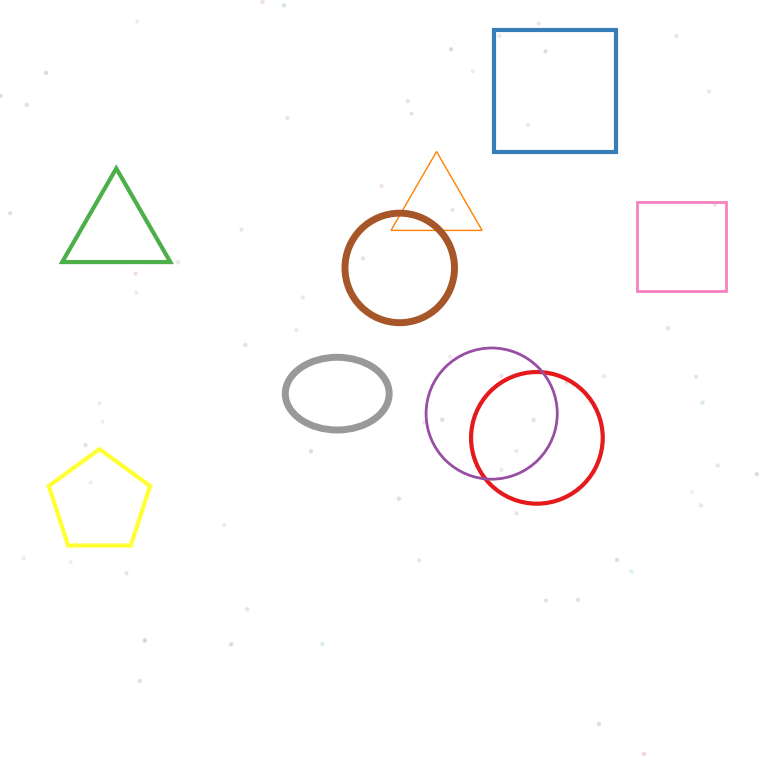[{"shape": "circle", "thickness": 1.5, "radius": 0.43, "center": [0.697, 0.431]}, {"shape": "square", "thickness": 1.5, "radius": 0.4, "center": [0.721, 0.882]}, {"shape": "triangle", "thickness": 1.5, "radius": 0.41, "center": [0.151, 0.7]}, {"shape": "circle", "thickness": 1, "radius": 0.43, "center": [0.639, 0.463]}, {"shape": "triangle", "thickness": 0.5, "radius": 0.34, "center": [0.567, 0.735]}, {"shape": "pentagon", "thickness": 1.5, "radius": 0.35, "center": [0.129, 0.347]}, {"shape": "circle", "thickness": 2.5, "radius": 0.36, "center": [0.519, 0.652]}, {"shape": "square", "thickness": 1, "radius": 0.29, "center": [0.885, 0.68]}, {"shape": "oval", "thickness": 2.5, "radius": 0.34, "center": [0.438, 0.489]}]